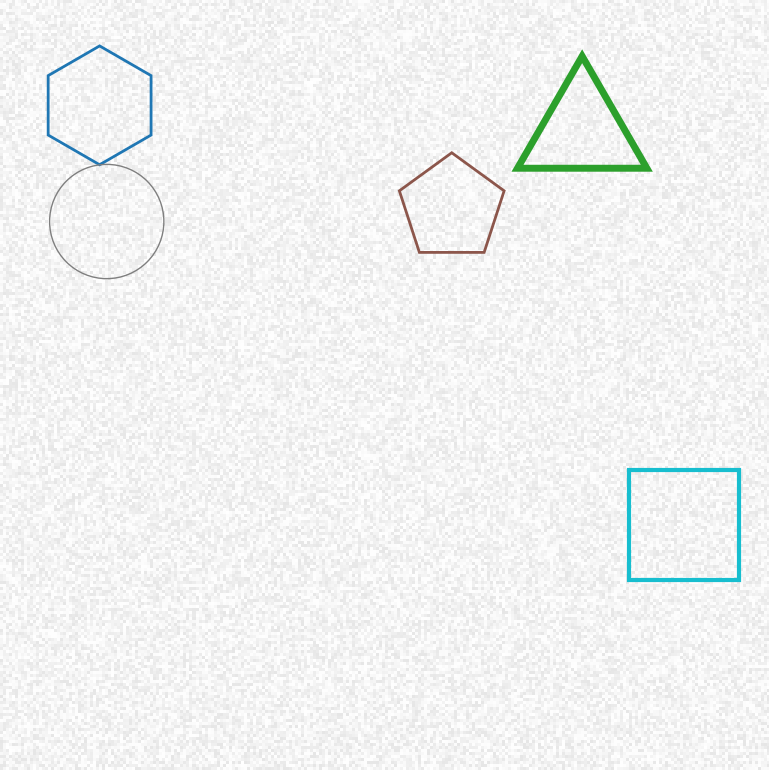[{"shape": "hexagon", "thickness": 1, "radius": 0.39, "center": [0.129, 0.863]}, {"shape": "triangle", "thickness": 2.5, "radius": 0.48, "center": [0.756, 0.83]}, {"shape": "pentagon", "thickness": 1, "radius": 0.36, "center": [0.587, 0.73]}, {"shape": "circle", "thickness": 0.5, "radius": 0.37, "center": [0.139, 0.712]}, {"shape": "square", "thickness": 1.5, "radius": 0.36, "center": [0.888, 0.319]}]